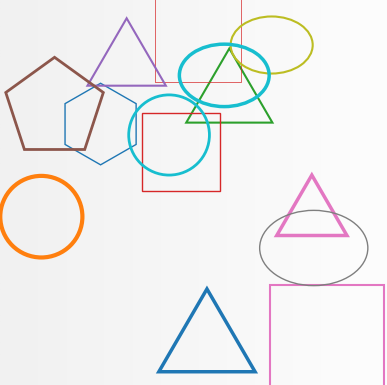[{"shape": "triangle", "thickness": 2.5, "radius": 0.72, "center": [0.534, 0.106]}, {"shape": "hexagon", "thickness": 1, "radius": 0.53, "center": [0.26, 0.678]}, {"shape": "circle", "thickness": 3, "radius": 0.53, "center": [0.107, 0.437]}, {"shape": "triangle", "thickness": 1.5, "radius": 0.64, "center": [0.592, 0.746]}, {"shape": "square", "thickness": 0.5, "radius": 0.56, "center": [0.512, 0.898]}, {"shape": "square", "thickness": 1, "radius": 0.51, "center": [0.467, 0.605]}, {"shape": "triangle", "thickness": 1.5, "radius": 0.58, "center": [0.327, 0.836]}, {"shape": "pentagon", "thickness": 2, "radius": 0.66, "center": [0.141, 0.719]}, {"shape": "triangle", "thickness": 2.5, "radius": 0.52, "center": [0.805, 0.441]}, {"shape": "square", "thickness": 1.5, "radius": 0.73, "center": [0.844, 0.114]}, {"shape": "oval", "thickness": 1, "radius": 0.7, "center": [0.81, 0.356]}, {"shape": "oval", "thickness": 1.5, "radius": 0.53, "center": [0.701, 0.883]}, {"shape": "oval", "thickness": 2.5, "radius": 0.58, "center": [0.579, 0.804]}, {"shape": "circle", "thickness": 2, "radius": 0.52, "center": [0.436, 0.649]}]